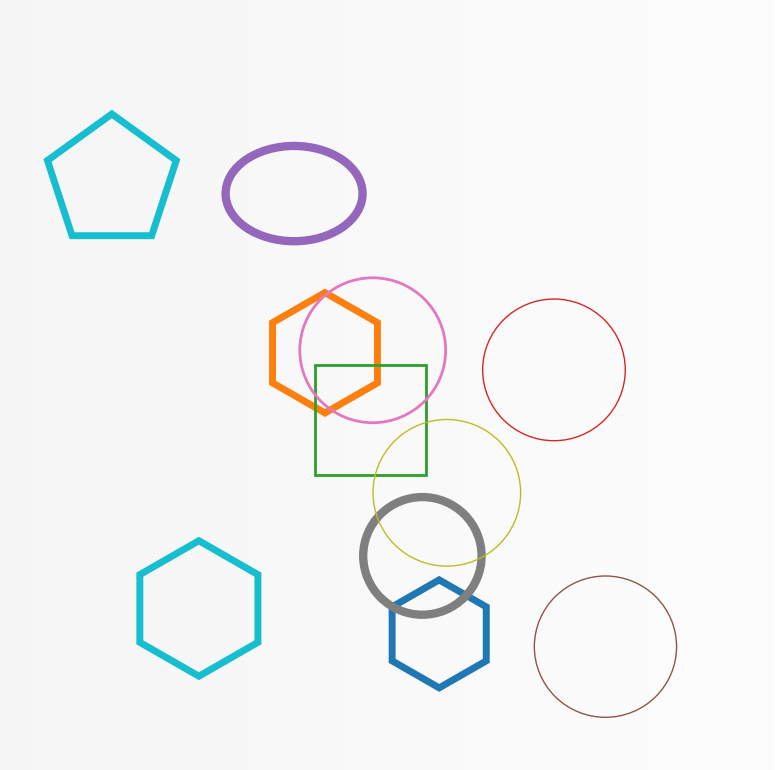[{"shape": "hexagon", "thickness": 2.5, "radius": 0.35, "center": [0.567, 0.177]}, {"shape": "hexagon", "thickness": 2.5, "radius": 0.39, "center": [0.419, 0.542]}, {"shape": "square", "thickness": 1, "radius": 0.36, "center": [0.478, 0.454]}, {"shape": "circle", "thickness": 0.5, "radius": 0.46, "center": [0.715, 0.52]}, {"shape": "oval", "thickness": 3, "radius": 0.44, "center": [0.379, 0.749]}, {"shape": "circle", "thickness": 0.5, "radius": 0.46, "center": [0.781, 0.16]}, {"shape": "circle", "thickness": 1, "radius": 0.47, "center": [0.481, 0.545]}, {"shape": "circle", "thickness": 3, "radius": 0.38, "center": [0.545, 0.278]}, {"shape": "circle", "thickness": 0.5, "radius": 0.48, "center": [0.577, 0.36]}, {"shape": "hexagon", "thickness": 2.5, "radius": 0.44, "center": [0.257, 0.21]}, {"shape": "pentagon", "thickness": 2.5, "radius": 0.44, "center": [0.144, 0.765]}]